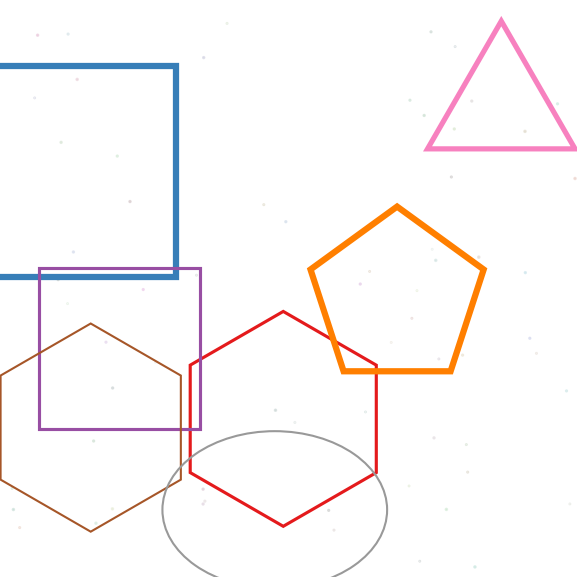[{"shape": "hexagon", "thickness": 1.5, "radius": 0.93, "center": [0.49, 0.274]}, {"shape": "square", "thickness": 3, "radius": 0.91, "center": [0.123, 0.702]}, {"shape": "square", "thickness": 1.5, "radius": 0.7, "center": [0.206, 0.396]}, {"shape": "pentagon", "thickness": 3, "radius": 0.79, "center": [0.688, 0.484]}, {"shape": "hexagon", "thickness": 1, "radius": 0.9, "center": [0.157, 0.259]}, {"shape": "triangle", "thickness": 2.5, "radius": 0.74, "center": [0.868, 0.815]}, {"shape": "oval", "thickness": 1, "radius": 0.97, "center": [0.476, 0.116]}]